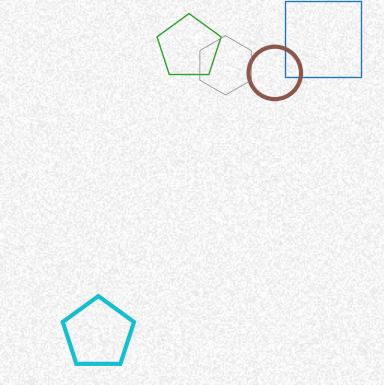[{"shape": "square", "thickness": 1, "radius": 0.49, "center": [0.838, 0.9]}, {"shape": "pentagon", "thickness": 1, "radius": 0.44, "center": [0.491, 0.877]}, {"shape": "circle", "thickness": 3, "radius": 0.34, "center": [0.714, 0.811]}, {"shape": "hexagon", "thickness": 0.5, "radius": 0.39, "center": [0.586, 0.83]}, {"shape": "pentagon", "thickness": 3, "radius": 0.49, "center": [0.256, 0.134]}]